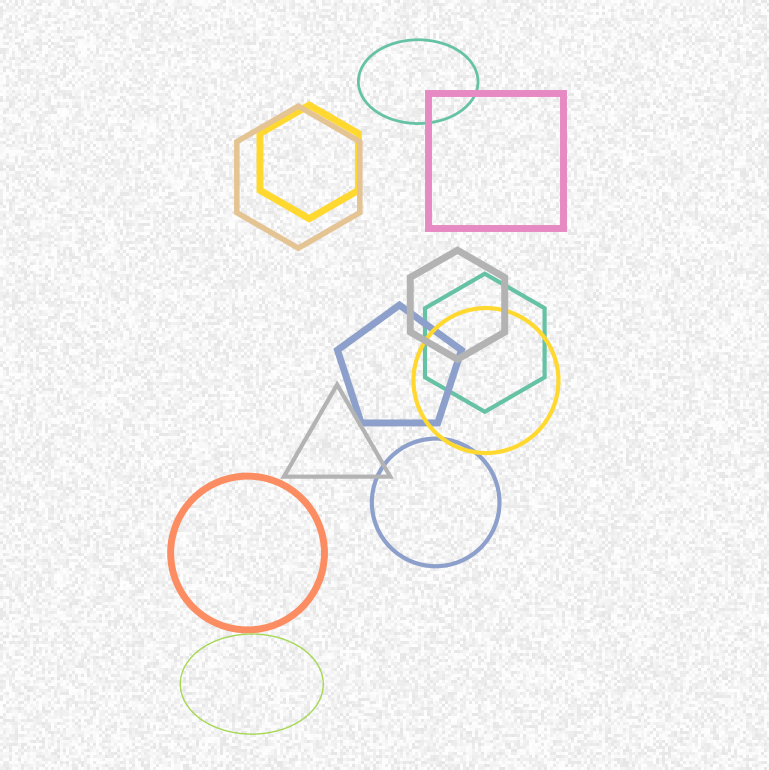[{"shape": "oval", "thickness": 1, "radius": 0.39, "center": [0.543, 0.894]}, {"shape": "hexagon", "thickness": 1.5, "radius": 0.45, "center": [0.63, 0.555]}, {"shape": "circle", "thickness": 2.5, "radius": 0.5, "center": [0.322, 0.282]}, {"shape": "circle", "thickness": 1.5, "radius": 0.41, "center": [0.566, 0.348]}, {"shape": "pentagon", "thickness": 2.5, "radius": 0.42, "center": [0.519, 0.519]}, {"shape": "square", "thickness": 2.5, "radius": 0.44, "center": [0.643, 0.792]}, {"shape": "oval", "thickness": 0.5, "radius": 0.46, "center": [0.327, 0.112]}, {"shape": "circle", "thickness": 1.5, "radius": 0.47, "center": [0.631, 0.506]}, {"shape": "hexagon", "thickness": 2.5, "radius": 0.37, "center": [0.402, 0.79]}, {"shape": "hexagon", "thickness": 2, "radius": 0.46, "center": [0.387, 0.77]}, {"shape": "hexagon", "thickness": 2.5, "radius": 0.35, "center": [0.594, 0.604]}, {"shape": "triangle", "thickness": 1.5, "radius": 0.4, "center": [0.438, 0.421]}]